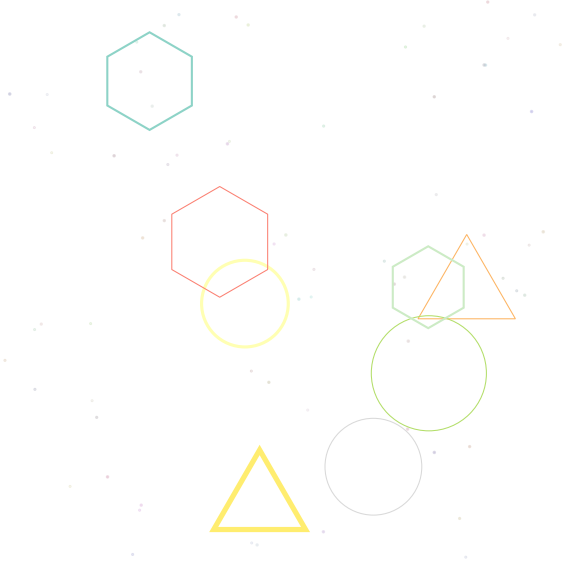[{"shape": "hexagon", "thickness": 1, "radius": 0.42, "center": [0.259, 0.859]}, {"shape": "circle", "thickness": 1.5, "radius": 0.38, "center": [0.424, 0.473]}, {"shape": "hexagon", "thickness": 0.5, "radius": 0.48, "center": [0.38, 0.58]}, {"shape": "triangle", "thickness": 0.5, "radius": 0.49, "center": [0.808, 0.496]}, {"shape": "circle", "thickness": 0.5, "radius": 0.5, "center": [0.743, 0.353]}, {"shape": "circle", "thickness": 0.5, "radius": 0.42, "center": [0.647, 0.191]}, {"shape": "hexagon", "thickness": 1, "radius": 0.35, "center": [0.742, 0.502]}, {"shape": "triangle", "thickness": 2.5, "radius": 0.46, "center": [0.45, 0.128]}]